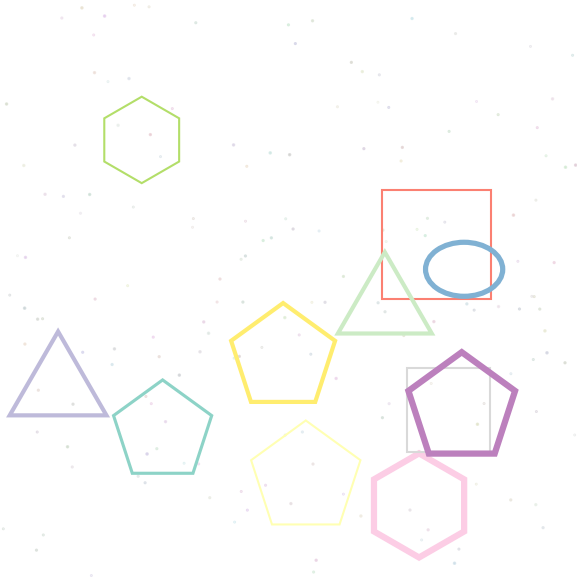[{"shape": "pentagon", "thickness": 1.5, "radius": 0.45, "center": [0.282, 0.252]}, {"shape": "pentagon", "thickness": 1, "radius": 0.5, "center": [0.529, 0.172]}, {"shape": "triangle", "thickness": 2, "radius": 0.48, "center": [0.101, 0.328]}, {"shape": "square", "thickness": 1, "radius": 0.47, "center": [0.757, 0.575]}, {"shape": "oval", "thickness": 2.5, "radius": 0.33, "center": [0.804, 0.533]}, {"shape": "hexagon", "thickness": 1, "radius": 0.37, "center": [0.245, 0.757]}, {"shape": "hexagon", "thickness": 3, "radius": 0.45, "center": [0.726, 0.124]}, {"shape": "square", "thickness": 1, "radius": 0.36, "center": [0.777, 0.289]}, {"shape": "pentagon", "thickness": 3, "radius": 0.49, "center": [0.8, 0.292]}, {"shape": "triangle", "thickness": 2, "radius": 0.47, "center": [0.666, 0.469]}, {"shape": "pentagon", "thickness": 2, "radius": 0.47, "center": [0.49, 0.38]}]